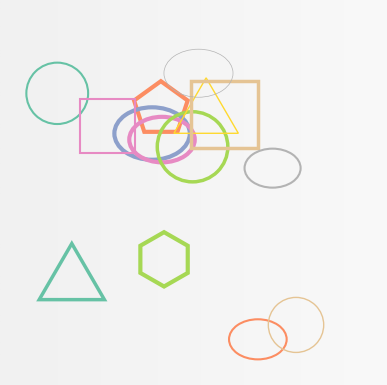[{"shape": "triangle", "thickness": 2.5, "radius": 0.49, "center": [0.185, 0.27]}, {"shape": "circle", "thickness": 1.5, "radius": 0.4, "center": [0.148, 0.758]}, {"shape": "pentagon", "thickness": 3, "radius": 0.36, "center": [0.415, 0.716]}, {"shape": "oval", "thickness": 1.5, "radius": 0.37, "center": [0.665, 0.119]}, {"shape": "oval", "thickness": 3, "radius": 0.49, "center": [0.392, 0.653]}, {"shape": "oval", "thickness": 3, "radius": 0.42, "center": [0.418, 0.637]}, {"shape": "square", "thickness": 1.5, "radius": 0.35, "center": [0.277, 0.672]}, {"shape": "hexagon", "thickness": 3, "radius": 0.35, "center": [0.423, 0.326]}, {"shape": "circle", "thickness": 2.5, "radius": 0.46, "center": [0.497, 0.619]}, {"shape": "triangle", "thickness": 1, "radius": 0.48, "center": [0.532, 0.702]}, {"shape": "circle", "thickness": 1, "radius": 0.36, "center": [0.764, 0.156]}, {"shape": "square", "thickness": 2.5, "radius": 0.43, "center": [0.579, 0.703]}, {"shape": "oval", "thickness": 1.5, "radius": 0.36, "center": [0.703, 0.563]}, {"shape": "oval", "thickness": 0.5, "radius": 0.45, "center": [0.512, 0.81]}]